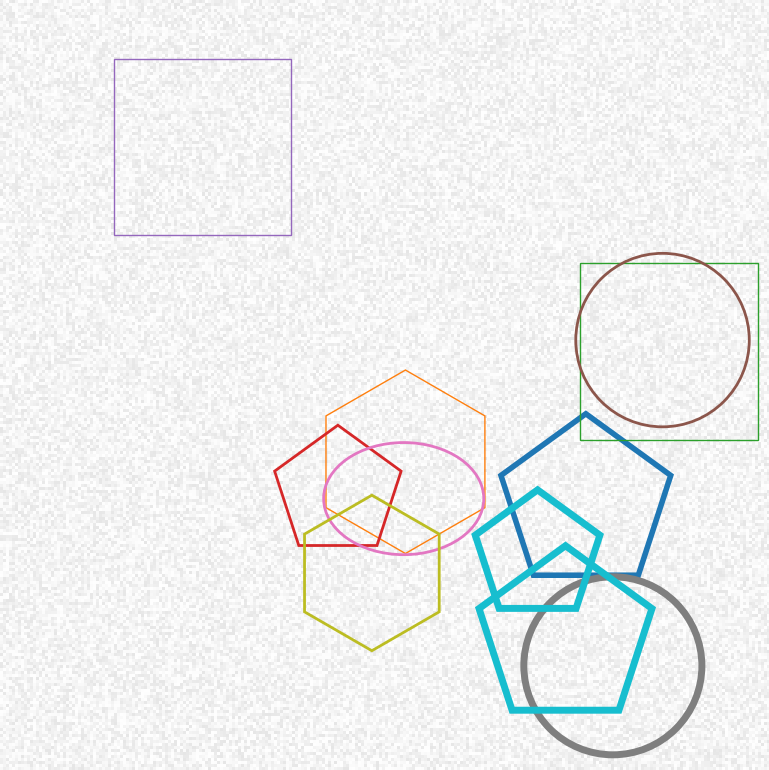[{"shape": "pentagon", "thickness": 2, "radius": 0.58, "center": [0.761, 0.347]}, {"shape": "hexagon", "thickness": 0.5, "radius": 0.6, "center": [0.527, 0.4]}, {"shape": "square", "thickness": 0.5, "radius": 0.58, "center": [0.869, 0.543]}, {"shape": "pentagon", "thickness": 1, "radius": 0.43, "center": [0.439, 0.361]}, {"shape": "square", "thickness": 0.5, "radius": 0.57, "center": [0.263, 0.809]}, {"shape": "circle", "thickness": 1, "radius": 0.56, "center": [0.86, 0.558]}, {"shape": "oval", "thickness": 1, "radius": 0.52, "center": [0.524, 0.352]}, {"shape": "circle", "thickness": 2.5, "radius": 0.58, "center": [0.796, 0.135]}, {"shape": "hexagon", "thickness": 1, "radius": 0.5, "center": [0.483, 0.256]}, {"shape": "pentagon", "thickness": 2.5, "radius": 0.59, "center": [0.734, 0.173]}, {"shape": "pentagon", "thickness": 2.5, "radius": 0.43, "center": [0.698, 0.279]}]